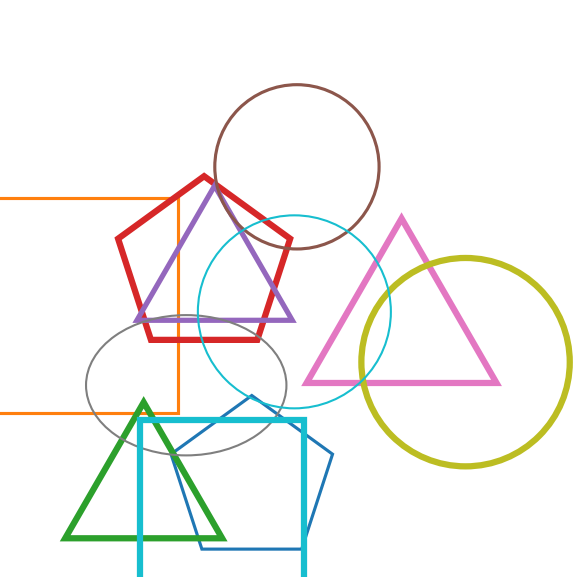[{"shape": "pentagon", "thickness": 1.5, "radius": 0.74, "center": [0.436, 0.167]}, {"shape": "square", "thickness": 1.5, "radius": 0.93, "center": [0.123, 0.47]}, {"shape": "triangle", "thickness": 3, "radius": 0.78, "center": [0.249, 0.146]}, {"shape": "pentagon", "thickness": 3, "radius": 0.78, "center": [0.353, 0.537]}, {"shape": "triangle", "thickness": 2.5, "radius": 0.78, "center": [0.372, 0.522]}, {"shape": "circle", "thickness": 1.5, "radius": 0.71, "center": [0.514, 0.71]}, {"shape": "triangle", "thickness": 3, "radius": 0.95, "center": [0.695, 0.431]}, {"shape": "oval", "thickness": 1, "radius": 0.87, "center": [0.322, 0.332]}, {"shape": "circle", "thickness": 3, "radius": 0.9, "center": [0.806, 0.372]}, {"shape": "square", "thickness": 3, "radius": 0.71, "center": [0.384, 0.13]}, {"shape": "circle", "thickness": 1, "radius": 0.84, "center": [0.51, 0.459]}]